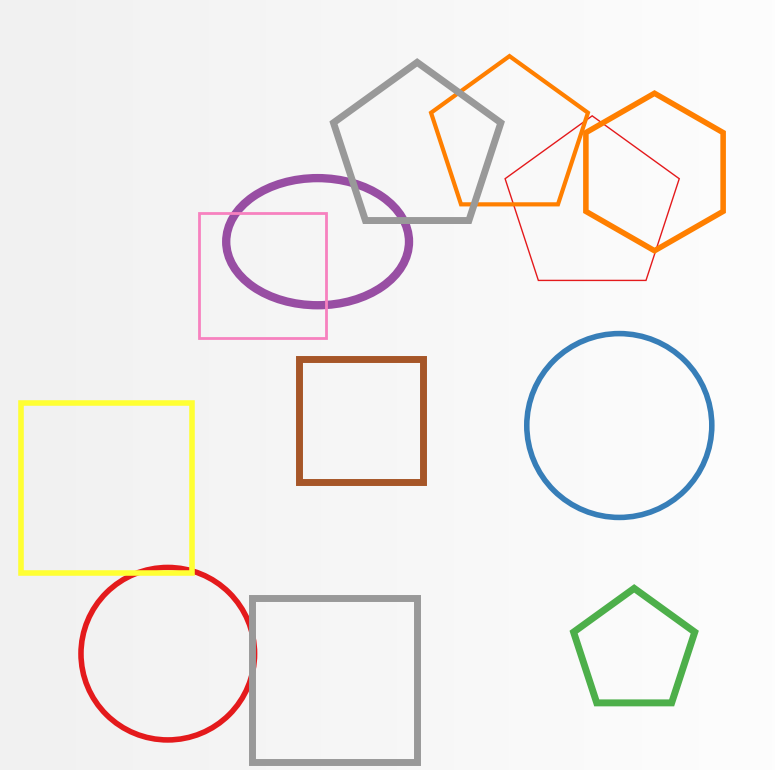[{"shape": "circle", "thickness": 2, "radius": 0.56, "center": [0.216, 0.151]}, {"shape": "pentagon", "thickness": 0.5, "radius": 0.59, "center": [0.764, 0.731]}, {"shape": "circle", "thickness": 2, "radius": 0.6, "center": [0.799, 0.447]}, {"shape": "pentagon", "thickness": 2.5, "radius": 0.41, "center": [0.818, 0.154]}, {"shape": "oval", "thickness": 3, "radius": 0.59, "center": [0.41, 0.686]}, {"shape": "pentagon", "thickness": 1.5, "radius": 0.53, "center": [0.657, 0.821]}, {"shape": "hexagon", "thickness": 2, "radius": 0.51, "center": [0.845, 0.777]}, {"shape": "square", "thickness": 2, "radius": 0.55, "center": [0.138, 0.366]}, {"shape": "square", "thickness": 2.5, "radius": 0.4, "center": [0.466, 0.454]}, {"shape": "square", "thickness": 1, "radius": 0.41, "center": [0.339, 0.642]}, {"shape": "pentagon", "thickness": 2.5, "radius": 0.57, "center": [0.538, 0.805]}, {"shape": "square", "thickness": 2.5, "radius": 0.53, "center": [0.431, 0.117]}]